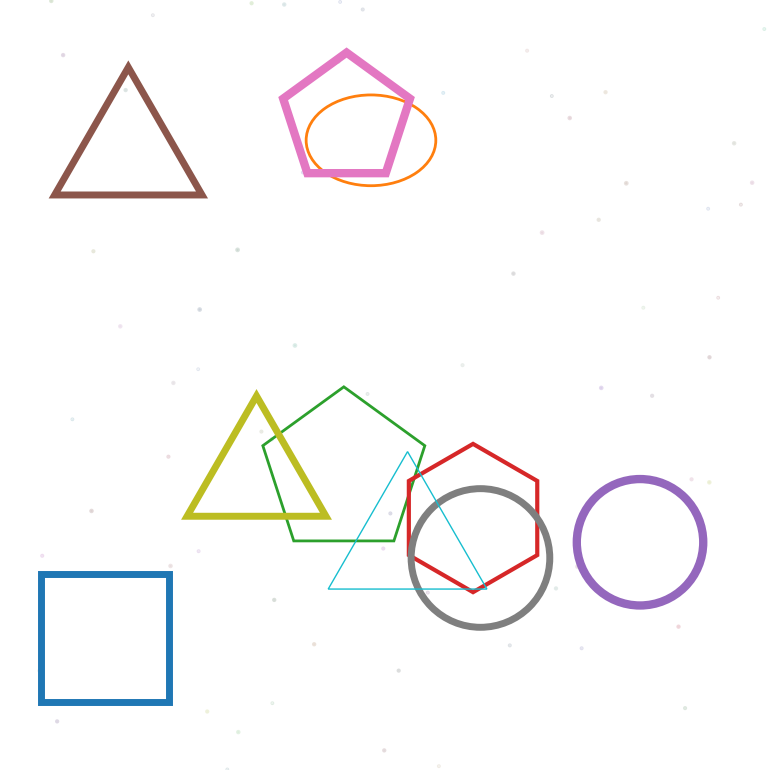[{"shape": "square", "thickness": 2.5, "radius": 0.42, "center": [0.137, 0.171]}, {"shape": "oval", "thickness": 1, "radius": 0.42, "center": [0.482, 0.818]}, {"shape": "pentagon", "thickness": 1, "radius": 0.55, "center": [0.447, 0.387]}, {"shape": "hexagon", "thickness": 1.5, "radius": 0.48, "center": [0.614, 0.327]}, {"shape": "circle", "thickness": 3, "radius": 0.41, "center": [0.831, 0.296]}, {"shape": "triangle", "thickness": 2.5, "radius": 0.55, "center": [0.167, 0.802]}, {"shape": "pentagon", "thickness": 3, "radius": 0.43, "center": [0.45, 0.845]}, {"shape": "circle", "thickness": 2.5, "radius": 0.45, "center": [0.624, 0.275]}, {"shape": "triangle", "thickness": 2.5, "radius": 0.52, "center": [0.333, 0.382]}, {"shape": "triangle", "thickness": 0.5, "radius": 0.6, "center": [0.529, 0.294]}]